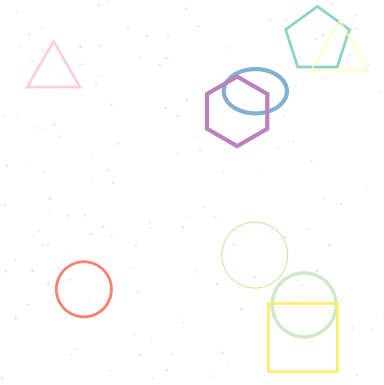[{"shape": "pentagon", "thickness": 2, "radius": 0.44, "center": [0.825, 0.896]}, {"shape": "triangle", "thickness": 1, "radius": 0.43, "center": [0.882, 0.86]}, {"shape": "circle", "thickness": 2, "radius": 0.36, "center": [0.218, 0.249]}, {"shape": "oval", "thickness": 3, "radius": 0.41, "center": [0.663, 0.763]}, {"shape": "circle", "thickness": 0.5, "radius": 0.43, "center": [0.662, 0.337]}, {"shape": "triangle", "thickness": 2, "radius": 0.4, "center": [0.139, 0.814]}, {"shape": "hexagon", "thickness": 3, "radius": 0.45, "center": [0.616, 0.711]}, {"shape": "circle", "thickness": 2.5, "radius": 0.42, "center": [0.79, 0.208]}, {"shape": "square", "thickness": 2, "radius": 0.45, "center": [0.786, 0.125]}]